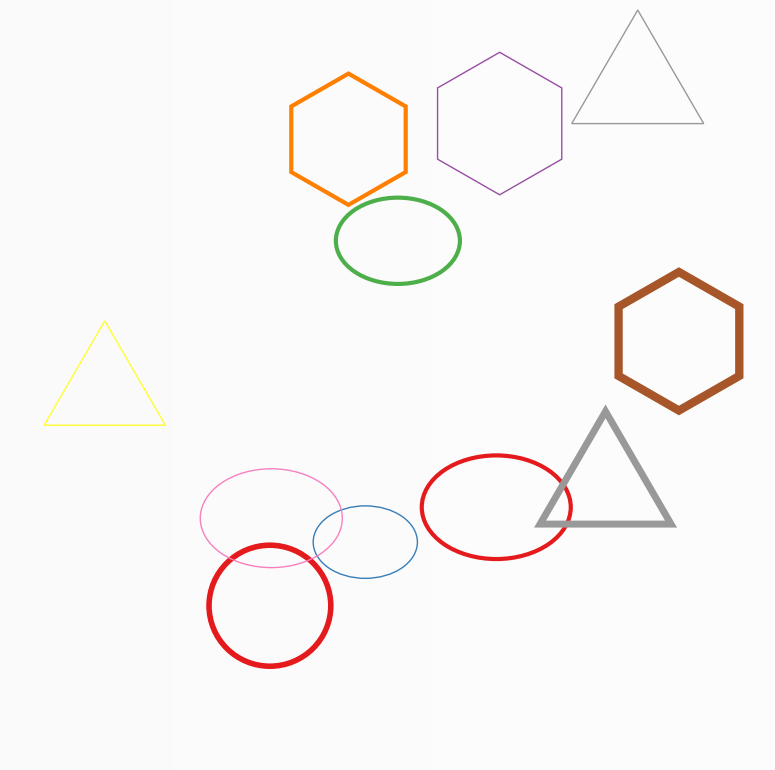[{"shape": "oval", "thickness": 1.5, "radius": 0.48, "center": [0.64, 0.341]}, {"shape": "circle", "thickness": 2, "radius": 0.39, "center": [0.348, 0.213]}, {"shape": "oval", "thickness": 0.5, "radius": 0.34, "center": [0.471, 0.296]}, {"shape": "oval", "thickness": 1.5, "radius": 0.4, "center": [0.513, 0.687]}, {"shape": "hexagon", "thickness": 0.5, "radius": 0.46, "center": [0.645, 0.84]}, {"shape": "hexagon", "thickness": 1.5, "radius": 0.43, "center": [0.45, 0.819]}, {"shape": "triangle", "thickness": 0.5, "radius": 0.45, "center": [0.135, 0.493]}, {"shape": "hexagon", "thickness": 3, "radius": 0.45, "center": [0.876, 0.557]}, {"shape": "oval", "thickness": 0.5, "radius": 0.46, "center": [0.35, 0.327]}, {"shape": "triangle", "thickness": 0.5, "radius": 0.49, "center": [0.823, 0.889]}, {"shape": "triangle", "thickness": 2.5, "radius": 0.49, "center": [0.781, 0.368]}]